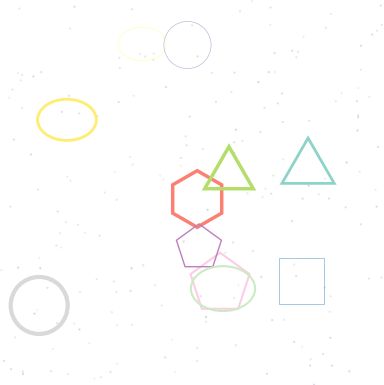[{"shape": "triangle", "thickness": 2, "radius": 0.39, "center": [0.8, 0.563]}, {"shape": "oval", "thickness": 0.5, "radius": 0.31, "center": [0.37, 0.886]}, {"shape": "circle", "thickness": 0.5, "radius": 0.31, "center": [0.487, 0.883]}, {"shape": "hexagon", "thickness": 2.5, "radius": 0.37, "center": [0.512, 0.483]}, {"shape": "square", "thickness": 0.5, "radius": 0.29, "center": [0.783, 0.27]}, {"shape": "triangle", "thickness": 2.5, "radius": 0.36, "center": [0.595, 0.546]}, {"shape": "pentagon", "thickness": 1.5, "radius": 0.4, "center": [0.571, 0.263]}, {"shape": "circle", "thickness": 3, "radius": 0.37, "center": [0.102, 0.207]}, {"shape": "pentagon", "thickness": 1, "radius": 0.31, "center": [0.517, 0.357]}, {"shape": "oval", "thickness": 1.5, "radius": 0.42, "center": [0.579, 0.25]}, {"shape": "oval", "thickness": 2, "radius": 0.38, "center": [0.174, 0.689]}]